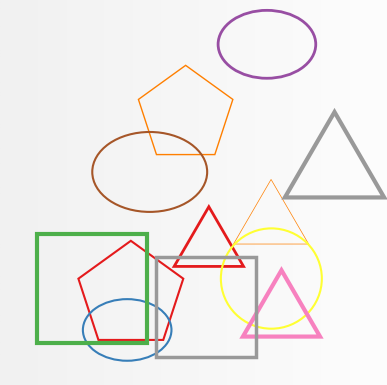[{"shape": "pentagon", "thickness": 1.5, "radius": 0.71, "center": [0.338, 0.232]}, {"shape": "triangle", "thickness": 2, "radius": 0.52, "center": [0.539, 0.36]}, {"shape": "oval", "thickness": 1.5, "radius": 0.57, "center": [0.328, 0.143]}, {"shape": "square", "thickness": 3, "radius": 0.7, "center": [0.238, 0.251]}, {"shape": "oval", "thickness": 2, "radius": 0.63, "center": [0.689, 0.885]}, {"shape": "triangle", "thickness": 0.5, "radius": 0.56, "center": [0.7, 0.422]}, {"shape": "pentagon", "thickness": 1, "radius": 0.64, "center": [0.479, 0.702]}, {"shape": "circle", "thickness": 1.5, "radius": 0.65, "center": [0.7, 0.277]}, {"shape": "oval", "thickness": 1.5, "radius": 0.74, "center": [0.386, 0.553]}, {"shape": "triangle", "thickness": 3, "radius": 0.57, "center": [0.726, 0.183]}, {"shape": "triangle", "thickness": 3, "radius": 0.74, "center": [0.863, 0.561]}, {"shape": "square", "thickness": 2.5, "radius": 0.64, "center": [0.532, 0.203]}]